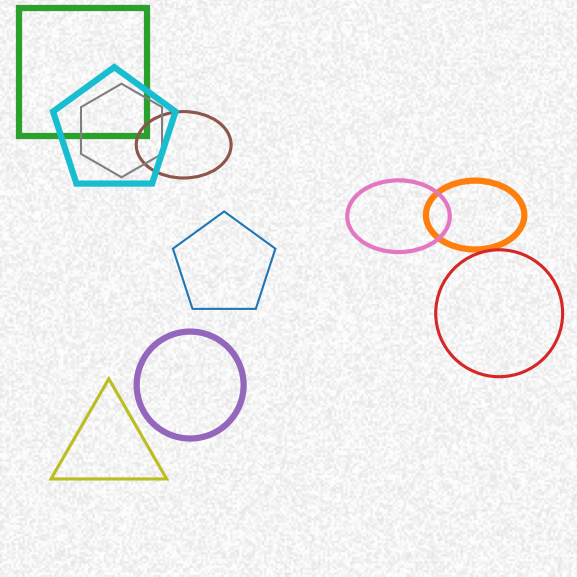[{"shape": "pentagon", "thickness": 1, "radius": 0.47, "center": [0.388, 0.54]}, {"shape": "oval", "thickness": 3, "radius": 0.43, "center": [0.823, 0.627]}, {"shape": "square", "thickness": 3, "radius": 0.55, "center": [0.144, 0.874]}, {"shape": "circle", "thickness": 1.5, "radius": 0.55, "center": [0.864, 0.457]}, {"shape": "circle", "thickness": 3, "radius": 0.46, "center": [0.329, 0.332]}, {"shape": "oval", "thickness": 1.5, "radius": 0.41, "center": [0.318, 0.748]}, {"shape": "oval", "thickness": 2, "radius": 0.44, "center": [0.69, 0.625]}, {"shape": "hexagon", "thickness": 1, "radius": 0.4, "center": [0.21, 0.773]}, {"shape": "triangle", "thickness": 1.5, "radius": 0.58, "center": [0.188, 0.228]}, {"shape": "pentagon", "thickness": 3, "radius": 0.56, "center": [0.198, 0.771]}]